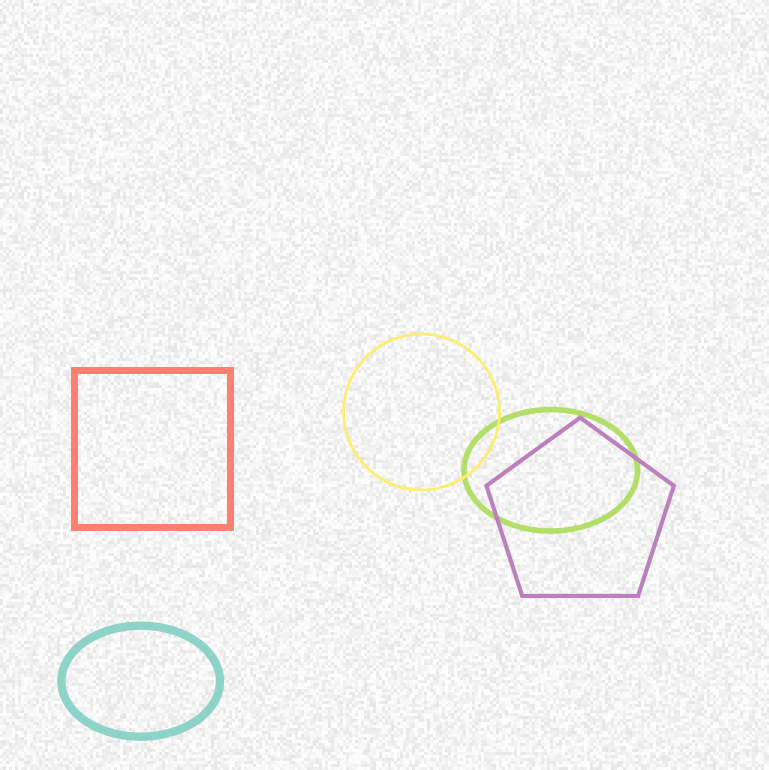[{"shape": "oval", "thickness": 3, "radius": 0.51, "center": [0.183, 0.115]}, {"shape": "square", "thickness": 2.5, "radius": 0.51, "center": [0.197, 0.418]}, {"shape": "oval", "thickness": 2, "radius": 0.56, "center": [0.715, 0.389]}, {"shape": "pentagon", "thickness": 1.5, "radius": 0.64, "center": [0.753, 0.33]}, {"shape": "circle", "thickness": 1, "radius": 0.51, "center": [0.547, 0.465]}]